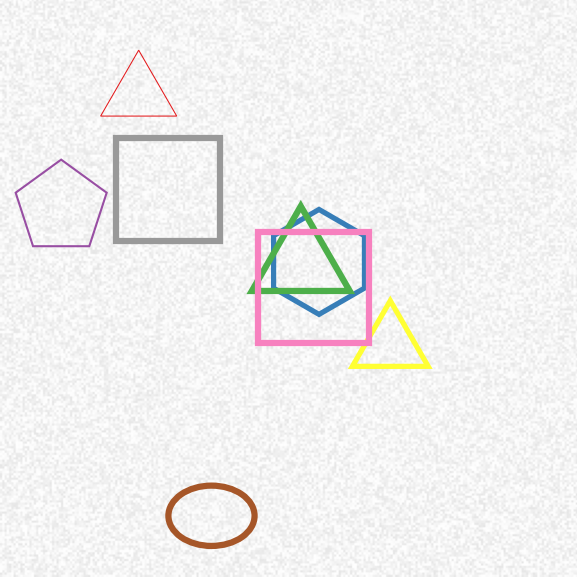[{"shape": "triangle", "thickness": 0.5, "radius": 0.38, "center": [0.24, 0.836]}, {"shape": "hexagon", "thickness": 2.5, "radius": 0.45, "center": [0.552, 0.546]}, {"shape": "triangle", "thickness": 3, "radius": 0.49, "center": [0.521, 0.544]}, {"shape": "pentagon", "thickness": 1, "radius": 0.41, "center": [0.106, 0.64]}, {"shape": "triangle", "thickness": 2.5, "radius": 0.38, "center": [0.676, 0.403]}, {"shape": "oval", "thickness": 3, "radius": 0.37, "center": [0.366, 0.106]}, {"shape": "square", "thickness": 3, "radius": 0.48, "center": [0.542, 0.501]}, {"shape": "square", "thickness": 3, "radius": 0.45, "center": [0.291, 0.671]}]